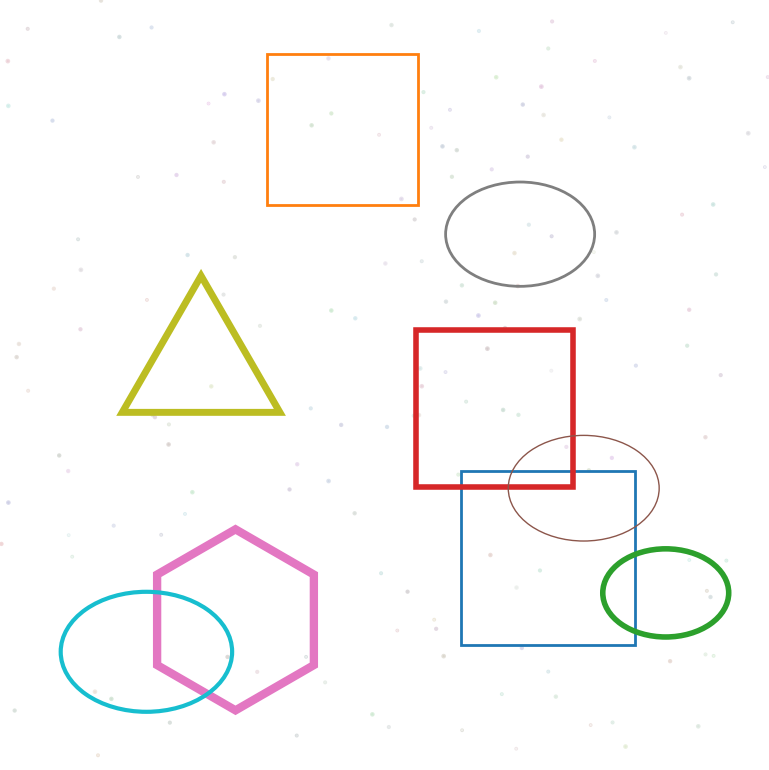[{"shape": "square", "thickness": 1, "radius": 0.56, "center": [0.711, 0.275]}, {"shape": "square", "thickness": 1, "radius": 0.49, "center": [0.445, 0.832]}, {"shape": "oval", "thickness": 2, "radius": 0.41, "center": [0.865, 0.23]}, {"shape": "square", "thickness": 2, "radius": 0.51, "center": [0.642, 0.47]}, {"shape": "oval", "thickness": 0.5, "radius": 0.49, "center": [0.758, 0.366]}, {"shape": "hexagon", "thickness": 3, "radius": 0.59, "center": [0.306, 0.195]}, {"shape": "oval", "thickness": 1, "radius": 0.48, "center": [0.675, 0.696]}, {"shape": "triangle", "thickness": 2.5, "radius": 0.59, "center": [0.261, 0.524]}, {"shape": "oval", "thickness": 1.5, "radius": 0.56, "center": [0.19, 0.154]}]